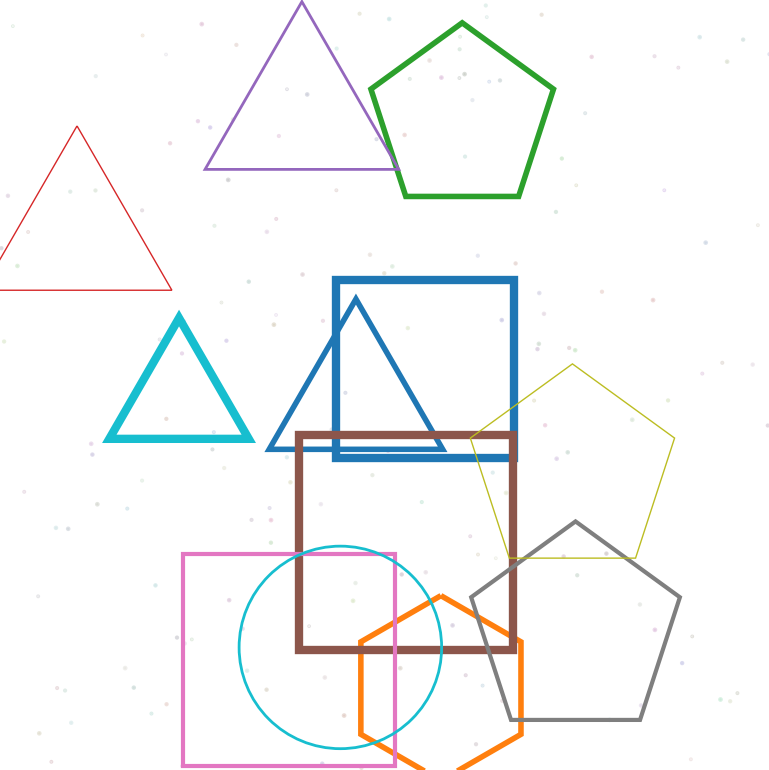[{"shape": "square", "thickness": 3, "radius": 0.58, "center": [0.552, 0.521]}, {"shape": "triangle", "thickness": 2, "radius": 0.65, "center": [0.462, 0.481]}, {"shape": "hexagon", "thickness": 2, "radius": 0.6, "center": [0.573, 0.106]}, {"shape": "pentagon", "thickness": 2, "radius": 0.62, "center": [0.6, 0.846]}, {"shape": "triangle", "thickness": 0.5, "radius": 0.71, "center": [0.1, 0.694]}, {"shape": "triangle", "thickness": 1, "radius": 0.73, "center": [0.392, 0.853]}, {"shape": "square", "thickness": 3, "radius": 0.7, "center": [0.527, 0.295]}, {"shape": "square", "thickness": 1.5, "radius": 0.69, "center": [0.375, 0.143]}, {"shape": "pentagon", "thickness": 1.5, "radius": 0.71, "center": [0.747, 0.18]}, {"shape": "pentagon", "thickness": 0.5, "radius": 0.7, "center": [0.743, 0.388]}, {"shape": "circle", "thickness": 1, "radius": 0.66, "center": [0.442, 0.159]}, {"shape": "triangle", "thickness": 3, "radius": 0.52, "center": [0.233, 0.482]}]